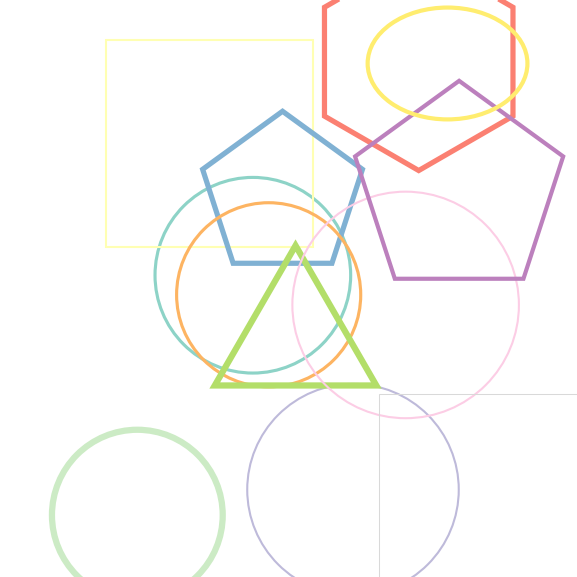[{"shape": "circle", "thickness": 1.5, "radius": 0.85, "center": [0.438, 0.523]}, {"shape": "square", "thickness": 1, "radius": 0.89, "center": [0.363, 0.751]}, {"shape": "circle", "thickness": 1, "radius": 0.92, "center": [0.611, 0.151]}, {"shape": "hexagon", "thickness": 2.5, "radius": 0.94, "center": [0.725, 0.892]}, {"shape": "pentagon", "thickness": 2.5, "radius": 0.73, "center": [0.489, 0.661]}, {"shape": "circle", "thickness": 1.5, "radius": 0.8, "center": [0.465, 0.489]}, {"shape": "triangle", "thickness": 3, "radius": 0.81, "center": [0.512, 0.412]}, {"shape": "circle", "thickness": 1, "radius": 0.98, "center": [0.702, 0.471]}, {"shape": "square", "thickness": 0.5, "radius": 0.95, "center": [0.846, 0.128]}, {"shape": "pentagon", "thickness": 2, "radius": 0.95, "center": [0.795, 0.67]}, {"shape": "circle", "thickness": 3, "radius": 0.74, "center": [0.238, 0.107]}, {"shape": "oval", "thickness": 2, "radius": 0.69, "center": [0.775, 0.889]}]